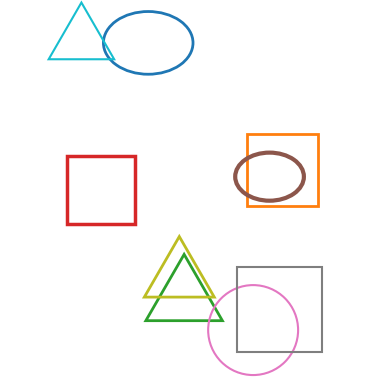[{"shape": "oval", "thickness": 2, "radius": 0.58, "center": [0.385, 0.889]}, {"shape": "square", "thickness": 2, "radius": 0.46, "center": [0.734, 0.559]}, {"shape": "triangle", "thickness": 2, "radius": 0.57, "center": [0.478, 0.224]}, {"shape": "square", "thickness": 2.5, "radius": 0.44, "center": [0.263, 0.507]}, {"shape": "oval", "thickness": 3, "radius": 0.45, "center": [0.7, 0.541]}, {"shape": "circle", "thickness": 1.5, "radius": 0.58, "center": [0.657, 0.143]}, {"shape": "square", "thickness": 1.5, "radius": 0.55, "center": [0.725, 0.197]}, {"shape": "triangle", "thickness": 2, "radius": 0.52, "center": [0.466, 0.281]}, {"shape": "triangle", "thickness": 1.5, "radius": 0.49, "center": [0.211, 0.895]}]